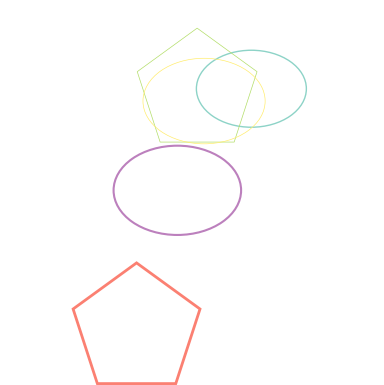[{"shape": "oval", "thickness": 1, "radius": 0.71, "center": [0.653, 0.77]}, {"shape": "pentagon", "thickness": 2, "radius": 0.87, "center": [0.355, 0.144]}, {"shape": "pentagon", "thickness": 0.5, "radius": 0.82, "center": [0.512, 0.763]}, {"shape": "oval", "thickness": 1.5, "radius": 0.83, "center": [0.461, 0.506]}, {"shape": "oval", "thickness": 0.5, "radius": 0.79, "center": [0.53, 0.738]}]